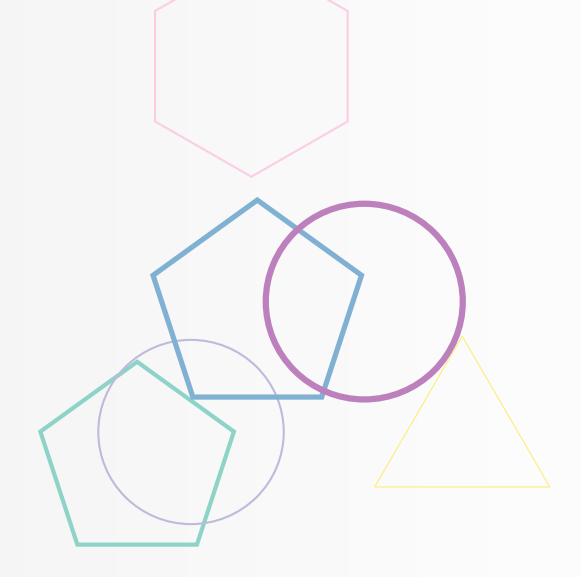[{"shape": "pentagon", "thickness": 2, "radius": 0.88, "center": [0.236, 0.198]}, {"shape": "circle", "thickness": 1, "radius": 0.8, "center": [0.329, 0.251]}, {"shape": "pentagon", "thickness": 2.5, "radius": 0.94, "center": [0.443, 0.464]}, {"shape": "hexagon", "thickness": 1, "radius": 0.96, "center": [0.432, 0.884]}, {"shape": "circle", "thickness": 3, "radius": 0.85, "center": [0.627, 0.477]}, {"shape": "triangle", "thickness": 0.5, "radius": 0.87, "center": [0.795, 0.243]}]